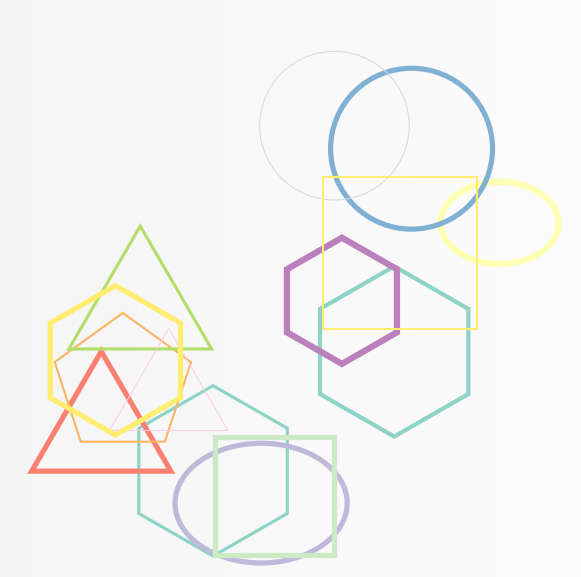[{"shape": "hexagon", "thickness": 2, "radius": 0.74, "center": [0.678, 0.391]}, {"shape": "hexagon", "thickness": 1.5, "radius": 0.74, "center": [0.367, 0.184]}, {"shape": "oval", "thickness": 3, "radius": 0.51, "center": [0.86, 0.613]}, {"shape": "oval", "thickness": 2.5, "radius": 0.74, "center": [0.449, 0.128]}, {"shape": "triangle", "thickness": 2.5, "radius": 0.69, "center": [0.174, 0.252]}, {"shape": "circle", "thickness": 2.5, "radius": 0.7, "center": [0.708, 0.742]}, {"shape": "pentagon", "thickness": 1, "radius": 0.62, "center": [0.211, 0.334]}, {"shape": "triangle", "thickness": 1.5, "radius": 0.71, "center": [0.241, 0.466]}, {"shape": "triangle", "thickness": 0.5, "radius": 0.59, "center": [0.29, 0.313]}, {"shape": "circle", "thickness": 0.5, "radius": 0.64, "center": [0.575, 0.782]}, {"shape": "hexagon", "thickness": 3, "radius": 0.55, "center": [0.588, 0.478]}, {"shape": "square", "thickness": 2.5, "radius": 0.51, "center": [0.472, 0.14]}, {"shape": "square", "thickness": 1, "radius": 0.66, "center": [0.688, 0.561]}, {"shape": "hexagon", "thickness": 2.5, "radius": 0.65, "center": [0.199, 0.375]}]